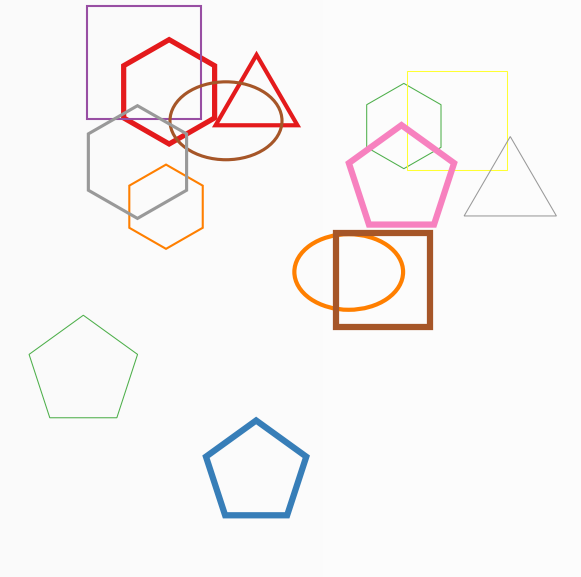[{"shape": "hexagon", "thickness": 2.5, "radius": 0.45, "center": [0.291, 0.84]}, {"shape": "triangle", "thickness": 2, "radius": 0.41, "center": [0.441, 0.823]}, {"shape": "pentagon", "thickness": 3, "radius": 0.45, "center": [0.441, 0.18]}, {"shape": "hexagon", "thickness": 0.5, "radius": 0.37, "center": [0.695, 0.781]}, {"shape": "pentagon", "thickness": 0.5, "radius": 0.49, "center": [0.143, 0.355]}, {"shape": "square", "thickness": 1, "radius": 0.49, "center": [0.248, 0.891]}, {"shape": "hexagon", "thickness": 1, "radius": 0.36, "center": [0.286, 0.641]}, {"shape": "oval", "thickness": 2, "radius": 0.47, "center": [0.6, 0.528]}, {"shape": "square", "thickness": 0.5, "radius": 0.43, "center": [0.786, 0.79]}, {"shape": "oval", "thickness": 1.5, "radius": 0.48, "center": [0.389, 0.79]}, {"shape": "square", "thickness": 3, "radius": 0.4, "center": [0.658, 0.514]}, {"shape": "pentagon", "thickness": 3, "radius": 0.48, "center": [0.691, 0.687]}, {"shape": "triangle", "thickness": 0.5, "radius": 0.46, "center": [0.878, 0.671]}, {"shape": "hexagon", "thickness": 1.5, "radius": 0.49, "center": [0.237, 0.719]}]